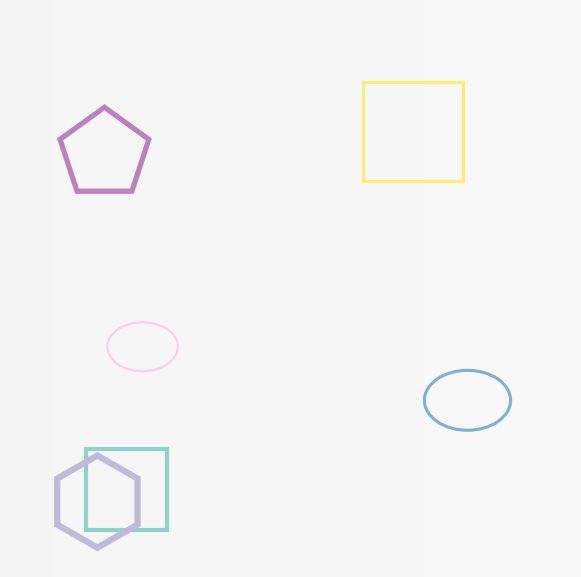[{"shape": "square", "thickness": 2, "radius": 0.35, "center": [0.218, 0.151]}, {"shape": "hexagon", "thickness": 3, "radius": 0.4, "center": [0.168, 0.131]}, {"shape": "oval", "thickness": 1.5, "radius": 0.37, "center": [0.804, 0.306]}, {"shape": "oval", "thickness": 1, "radius": 0.3, "center": [0.245, 0.399]}, {"shape": "pentagon", "thickness": 2.5, "radius": 0.4, "center": [0.18, 0.733]}, {"shape": "square", "thickness": 1.5, "radius": 0.43, "center": [0.711, 0.771]}]